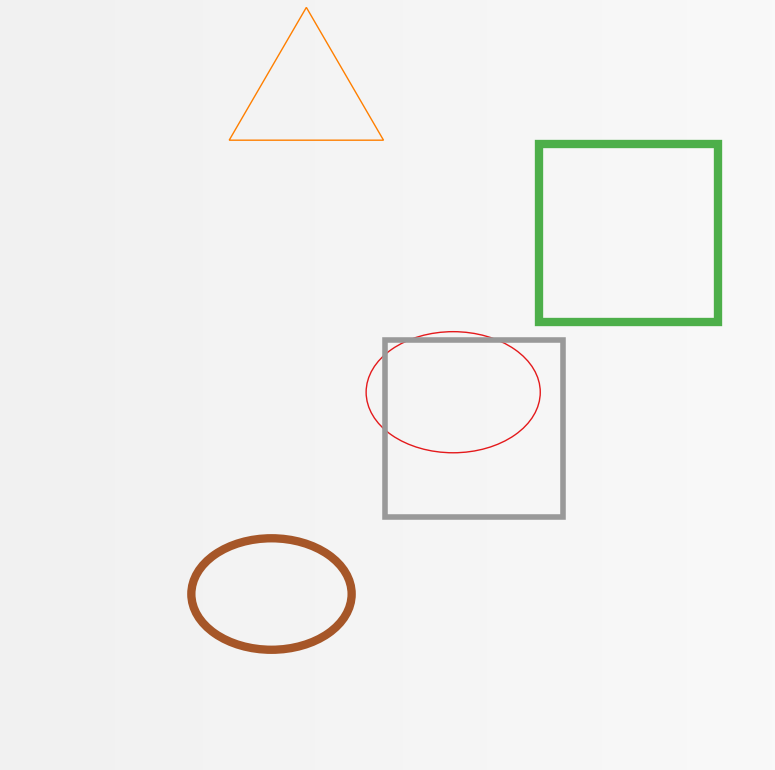[{"shape": "oval", "thickness": 0.5, "radius": 0.56, "center": [0.585, 0.491]}, {"shape": "square", "thickness": 3, "radius": 0.58, "center": [0.811, 0.697]}, {"shape": "triangle", "thickness": 0.5, "radius": 0.57, "center": [0.395, 0.875]}, {"shape": "oval", "thickness": 3, "radius": 0.52, "center": [0.35, 0.229]}, {"shape": "square", "thickness": 2, "radius": 0.57, "center": [0.611, 0.443]}]